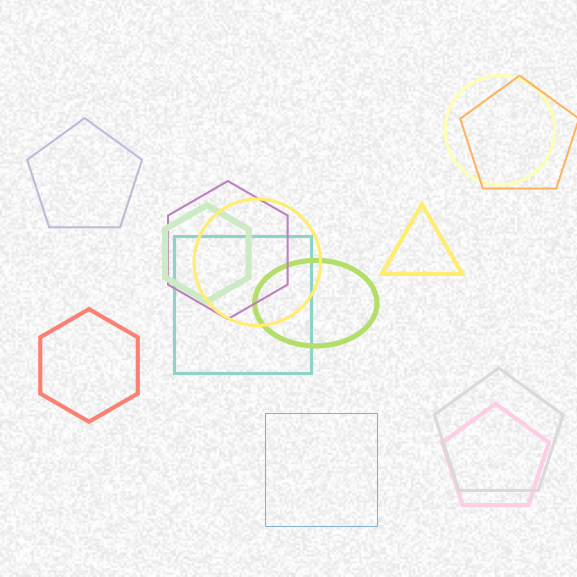[{"shape": "square", "thickness": 1.5, "radius": 0.59, "center": [0.42, 0.472]}, {"shape": "circle", "thickness": 1.5, "radius": 0.47, "center": [0.866, 0.774]}, {"shape": "pentagon", "thickness": 1, "radius": 0.52, "center": [0.147, 0.69]}, {"shape": "hexagon", "thickness": 2, "radius": 0.49, "center": [0.154, 0.366]}, {"shape": "square", "thickness": 0.5, "radius": 0.49, "center": [0.556, 0.187]}, {"shape": "pentagon", "thickness": 1, "radius": 0.54, "center": [0.9, 0.76]}, {"shape": "oval", "thickness": 2.5, "radius": 0.53, "center": [0.547, 0.474]}, {"shape": "pentagon", "thickness": 2, "radius": 0.49, "center": [0.858, 0.203]}, {"shape": "pentagon", "thickness": 1.5, "radius": 0.59, "center": [0.863, 0.245]}, {"shape": "hexagon", "thickness": 1, "radius": 0.6, "center": [0.395, 0.566]}, {"shape": "hexagon", "thickness": 3, "radius": 0.42, "center": [0.358, 0.561]}, {"shape": "triangle", "thickness": 2, "radius": 0.4, "center": [0.731, 0.565]}, {"shape": "circle", "thickness": 1.5, "radius": 0.55, "center": [0.446, 0.545]}]